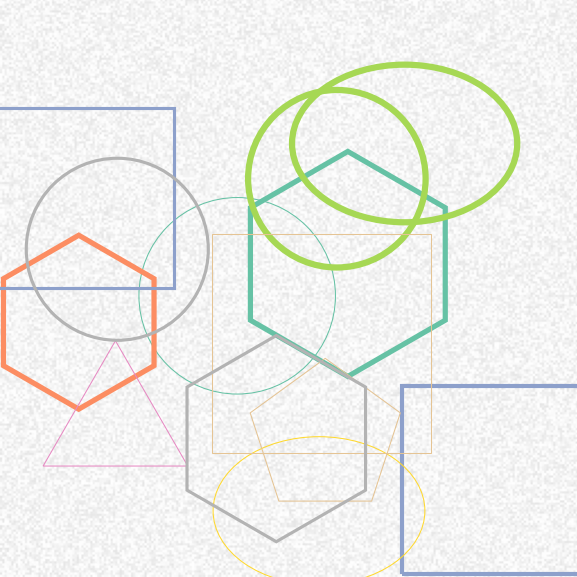[{"shape": "circle", "thickness": 0.5, "radius": 0.85, "center": [0.411, 0.487]}, {"shape": "hexagon", "thickness": 2.5, "radius": 0.97, "center": [0.602, 0.542]}, {"shape": "hexagon", "thickness": 2.5, "radius": 0.75, "center": [0.136, 0.441]}, {"shape": "square", "thickness": 1.5, "radius": 0.78, "center": [0.146, 0.656]}, {"shape": "square", "thickness": 2, "radius": 0.82, "center": [0.86, 0.168]}, {"shape": "triangle", "thickness": 0.5, "radius": 0.72, "center": [0.2, 0.264]}, {"shape": "circle", "thickness": 3, "radius": 0.77, "center": [0.583, 0.69]}, {"shape": "oval", "thickness": 3, "radius": 0.97, "center": [0.701, 0.751]}, {"shape": "oval", "thickness": 0.5, "radius": 0.92, "center": [0.552, 0.115]}, {"shape": "pentagon", "thickness": 0.5, "radius": 0.68, "center": [0.563, 0.242]}, {"shape": "square", "thickness": 0.5, "radius": 0.95, "center": [0.556, 0.404]}, {"shape": "hexagon", "thickness": 1.5, "radius": 0.89, "center": [0.478, 0.24]}, {"shape": "circle", "thickness": 1.5, "radius": 0.79, "center": [0.203, 0.567]}]